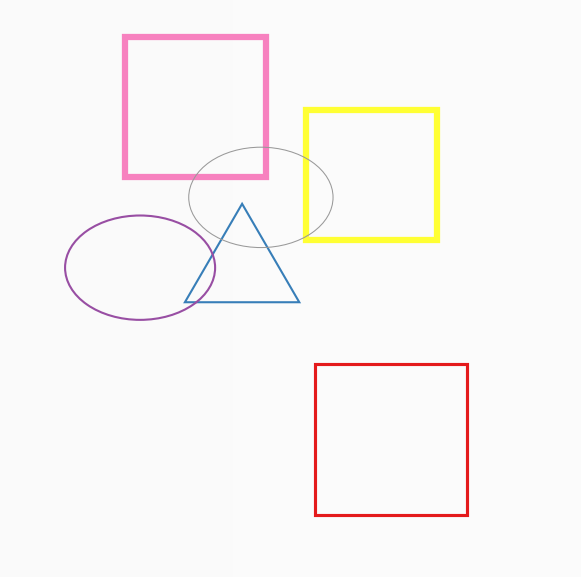[{"shape": "square", "thickness": 1.5, "radius": 0.65, "center": [0.672, 0.238]}, {"shape": "triangle", "thickness": 1, "radius": 0.57, "center": [0.417, 0.533]}, {"shape": "oval", "thickness": 1, "radius": 0.65, "center": [0.241, 0.536]}, {"shape": "square", "thickness": 3, "radius": 0.56, "center": [0.639, 0.696]}, {"shape": "square", "thickness": 3, "radius": 0.61, "center": [0.336, 0.814]}, {"shape": "oval", "thickness": 0.5, "radius": 0.62, "center": [0.449, 0.657]}]